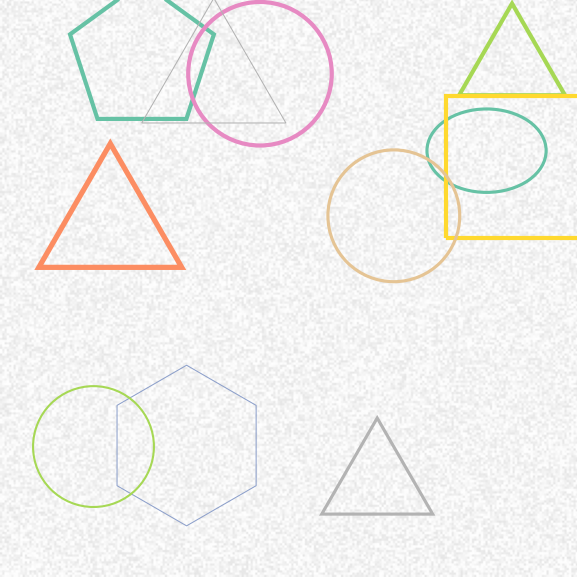[{"shape": "oval", "thickness": 1.5, "radius": 0.52, "center": [0.843, 0.738]}, {"shape": "pentagon", "thickness": 2, "radius": 0.65, "center": [0.246, 0.899]}, {"shape": "triangle", "thickness": 2.5, "radius": 0.71, "center": [0.191, 0.608]}, {"shape": "hexagon", "thickness": 0.5, "radius": 0.7, "center": [0.323, 0.228]}, {"shape": "circle", "thickness": 2, "radius": 0.62, "center": [0.45, 0.871]}, {"shape": "triangle", "thickness": 2, "radius": 0.53, "center": [0.887, 0.887]}, {"shape": "circle", "thickness": 1, "radius": 0.52, "center": [0.162, 0.226]}, {"shape": "square", "thickness": 2, "radius": 0.62, "center": [0.896, 0.709]}, {"shape": "circle", "thickness": 1.5, "radius": 0.57, "center": [0.682, 0.625]}, {"shape": "triangle", "thickness": 1.5, "radius": 0.55, "center": [0.653, 0.164]}, {"shape": "triangle", "thickness": 0.5, "radius": 0.72, "center": [0.37, 0.858]}]